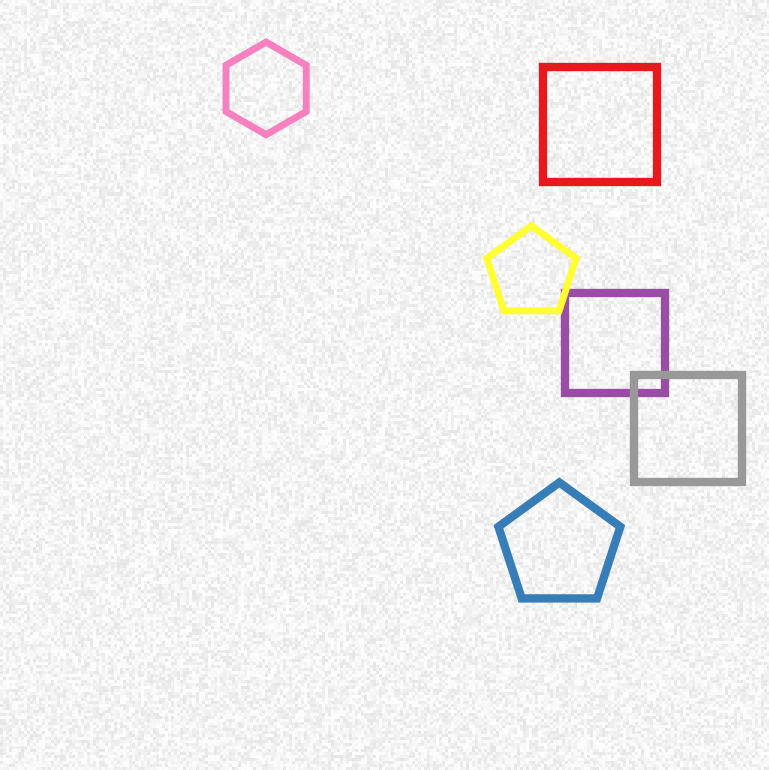[{"shape": "square", "thickness": 3, "radius": 0.37, "center": [0.779, 0.838]}, {"shape": "pentagon", "thickness": 3, "radius": 0.42, "center": [0.726, 0.29]}, {"shape": "square", "thickness": 3, "radius": 0.32, "center": [0.799, 0.555]}, {"shape": "pentagon", "thickness": 2.5, "radius": 0.3, "center": [0.69, 0.646]}, {"shape": "hexagon", "thickness": 2.5, "radius": 0.3, "center": [0.346, 0.885]}, {"shape": "square", "thickness": 3, "radius": 0.35, "center": [0.893, 0.444]}]